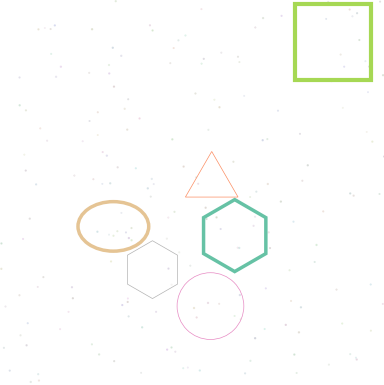[{"shape": "hexagon", "thickness": 2.5, "radius": 0.47, "center": [0.61, 0.388]}, {"shape": "triangle", "thickness": 0.5, "radius": 0.39, "center": [0.55, 0.528]}, {"shape": "circle", "thickness": 0.5, "radius": 0.43, "center": [0.547, 0.205]}, {"shape": "square", "thickness": 3, "radius": 0.5, "center": [0.864, 0.891]}, {"shape": "oval", "thickness": 2.5, "radius": 0.46, "center": [0.294, 0.412]}, {"shape": "hexagon", "thickness": 0.5, "radius": 0.38, "center": [0.396, 0.3]}]